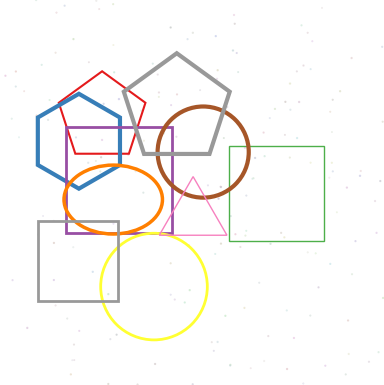[{"shape": "pentagon", "thickness": 1.5, "radius": 0.59, "center": [0.265, 0.696]}, {"shape": "hexagon", "thickness": 3, "radius": 0.62, "center": [0.205, 0.633]}, {"shape": "square", "thickness": 1, "radius": 0.61, "center": [0.718, 0.497]}, {"shape": "square", "thickness": 2, "radius": 0.69, "center": [0.308, 0.532]}, {"shape": "oval", "thickness": 2.5, "radius": 0.64, "center": [0.294, 0.482]}, {"shape": "circle", "thickness": 2, "radius": 0.69, "center": [0.4, 0.256]}, {"shape": "circle", "thickness": 3, "radius": 0.59, "center": [0.528, 0.605]}, {"shape": "triangle", "thickness": 1, "radius": 0.51, "center": [0.502, 0.44]}, {"shape": "square", "thickness": 2, "radius": 0.52, "center": [0.202, 0.322]}, {"shape": "pentagon", "thickness": 3, "radius": 0.72, "center": [0.459, 0.717]}]